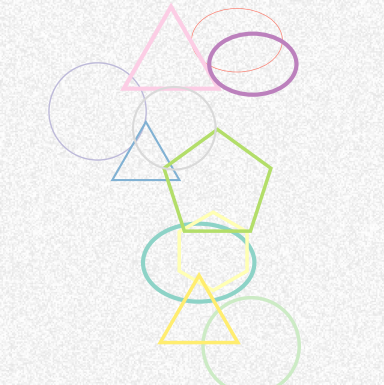[{"shape": "oval", "thickness": 3, "radius": 0.72, "center": [0.516, 0.318]}, {"shape": "hexagon", "thickness": 2.5, "radius": 0.51, "center": [0.554, 0.347]}, {"shape": "circle", "thickness": 1, "radius": 0.63, "center": [0.253, 0.711]}, {"shape": "oval", "thickness": 0.5, "radius": 0.59, "center": [0.616, 0.895]}, {"shape": "triangle", "thickness": 1.5, "radius": 0.5, "center": [0.379, 0.583]}, {"shape": "pentagon", "thickness": 2.5, "radius": 0.73, "center": [0.565, 0.518]}, {"shape": "triangle", "thickness": 3, "radius": 0.71, "center": [0.444, 0.841]}, {"shape": "circle", "thickness": 1.5, "radius": 0.54, "center": [0.453, 0.667]}, {"shape": "oval", "thickness": 3, "radius": 0.57, "center": [0.657, 0.833]}, {"shape": "circle", "thickness": 2.5, "radius": 0.62, "center": [0.652, 0.102]}, {"shape": "triangle", "thickness": 2.5, "radius": 0.58, "center": [0.517, 0.168]}]